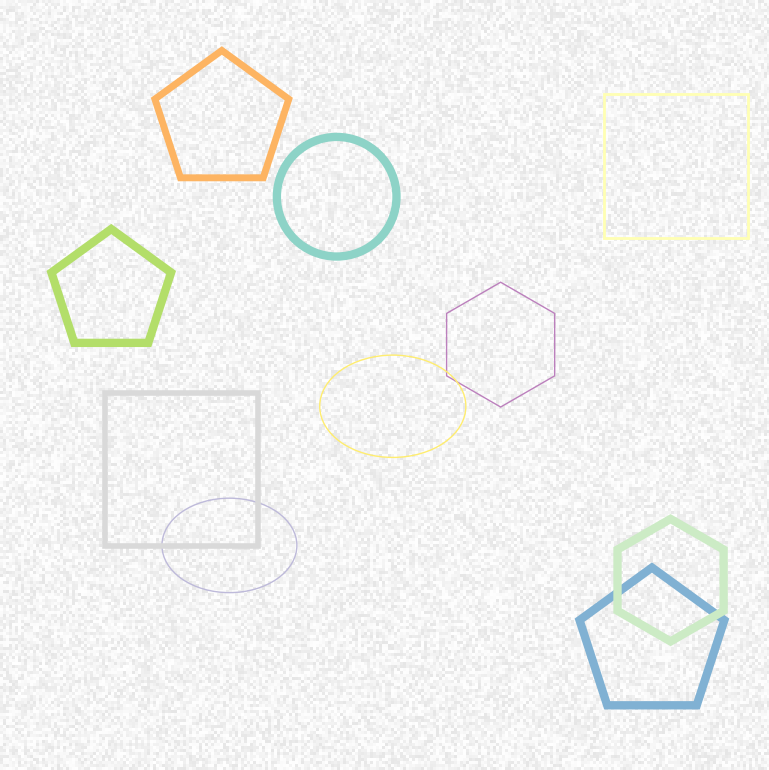[{"shape": "circle", "thickness": 3, "radius": 0.39, "center": [0.437, 0.745]}, {"shape": "square", "thickness": 1, "radius": 0.47, "center": [0.878, 0.784]}, {"shape": "oval", "thickness": 0.5, "radius": 0.44, "center": [0.298, 0.292]}, {"shape": "pentagon", "thickness": 3, "radius": 0.49, "center": [0.847, 0.164]}, {"shape": "pentagon", "thickness": 2.5, "radius": 0.46, "center": [0.288, 0.843]}, {"shape": "pentagon", "thickness": 3, "radius": 0.41, "center": [0.144, 0.621]}, {"shape": "square", "thickness": 2, "radius": 0.5, "center": [0.236, 0.391]}, {"shape": "hexagon", "thickness": 0.5, "radius": 0.41, "center": [0.65, 0.552]}, {"shape": "hexagon", "thickness": 3, "radius": 0.4, "center": [0.871, 0.247]}, {"shape": "oval", "thickness": 0.5, "radius": 0.47, "center": [0.51, 0.472]}]